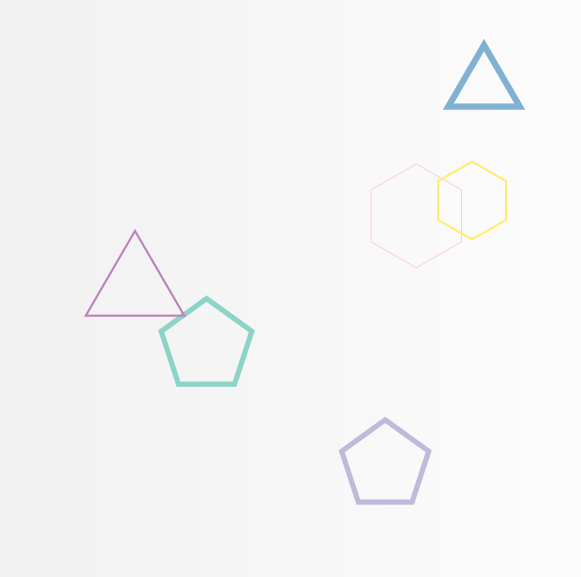[{"shape": "pentagon", "thickness": 2.5, "radius": 0.41, "center": [0.355, 0.4]}, {"shape": "pentagon", "thickness": 2.5, "radius": 0.39, "center": [0.663, 0.193]}, {"shape": "triangle", "thickness": 3, "radius": 0.36, "center": [0.833, 0.85]}, {"shape": "hexagon", "thickness": 0.5, "radius": 0.45, "center": [0.716, 0.625]}, {"shape": "triangle", "thickness": 1, "radius": 0.49, "center": [0.232, 0.501]}, {"shape": "hexagon", "thickness": 1, "radius": 0.34, "center": [0.812, 0.652]}]